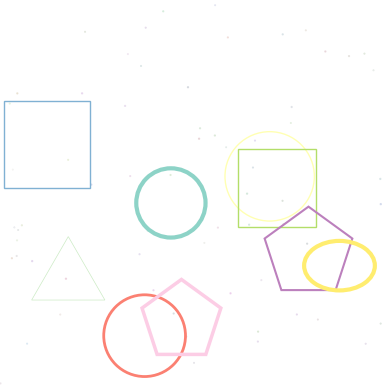[{"shape": "circle", "thickness": 3, "radius": 0.45, "center": [0.444, 0.473]}, {"shape": "circle", "thickness": 1, "radius": 0.58, "center": [0.7, 0.542]}, {"shape": "circle", "thickness": 2, "radius": 0.53, "center": [0.376, 0.128]}, {"shape": "square", "thickness": 1, "radius": 0.56, "center": [0.122, 0.625]}, {"shape": "square", "thickness": 1, "radius": 0.51, "center": [0.719, 0.511]}, {"shape": "pentagon", "thickness": 2.5, "radius": 0.54, "center": [0.471, 0.167]}, {"shape": "pentagon", "thickness": 1.5, "radius": 0.6, "center": [0.801, 0.343]}, {"shape": "triangle", "thickness": 0.5, "radius": 0.55, "center": [0.177, 0.276]}, {"shape": "oval", "thickness": 3, "radius": 0.46, "center": [0.882, 0.31]}]